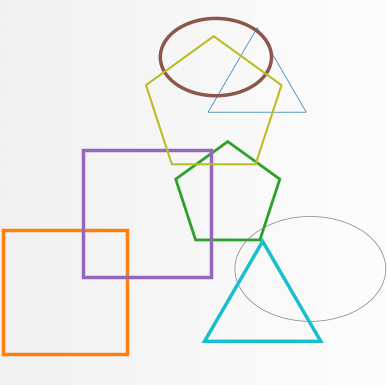[{"shape": "triangle", "thickness": 0.5, "radius": 0.73, "center": [0.664, 0.782]}, {"shape": "square", "thickness": 2.5, "radius": 0.8, "center": [0.167, 0.242]}, {"shape": "pentagon", "thickness": 2, "radius": 0.71, "center": [0.588, 0.491]}, {"shape": "square", "thickness": 2.5, "radius": 0.83, "center": [0.38, 0.445]}, {"shape": "oval", "thickness": 2.5, "radius": 0.72, "center": [0.557, 0.852]}, {"shape": "oval", "thickness": 0.5, "radius": 0.97, "center": [0.801, 0.302]}, {"shape": "pentagon", "thickness": 1.5, "radius": 0.92, "center": [0.552, 0.722]}, {"shape": "triangle", "thickness": 2.5, "radius": 0.87, "center": [0.678, 0.2]}]